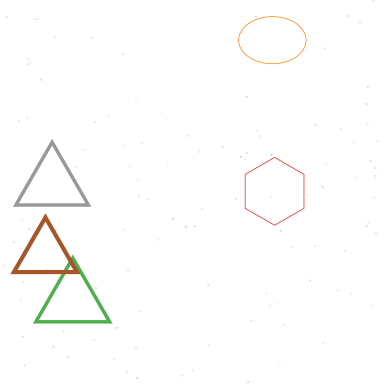[{"shape": "hexagon", "thickness": 0.5, "radius": 0.44, "center": [0.713, 0.503]}, {"shape": "triangle", "thickness": 2.5, "radius": 0.55, "center": [0.189, 0.219]}, {"shape": "oval", "thickness": 0.5, "radius": 0.44, "center": [0.707, 0.896]}, {"shape": "triangle", "thickness": 3, "radius": 0.47, "center": [0.118, 0.341]}, {"shape": "triangle", "thickness": 2.5, "radius": 0.54, "center": [0.135, 0.522]}]